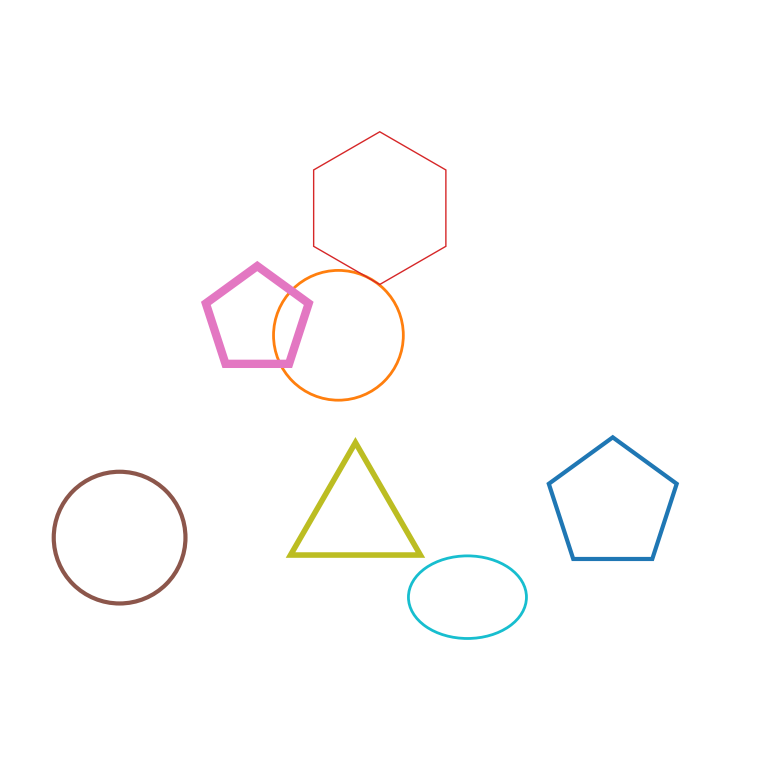[{"shape": "pentagon", "thickness": 1.5, "radius": 0.44, "center": [0.796, 0.345]}, {"shape": "circle", "thickness": 1, "radius": 0.42, "center": [0.44, 0.565]}, {"shape": "hexagon", "thickness": 0.5, "radius": 0.5, "center": [0.493, 0.73]}, {"shape": "circle", "thickness": 1.5, "radius": 0.43, "center": [0.155, 0.302]}, {"shape": "pentagon", "thickness": 3, "radius": 0.35, "center": [0.334, 0.584]}, {"shape": "triangle", "thickness": 2, "radius": 0.49, "center": [0.462, 0.328]}, {"shape": "oval", "thickness": 1, "radius": 0.38, "center": [0.607, 0.224]}]